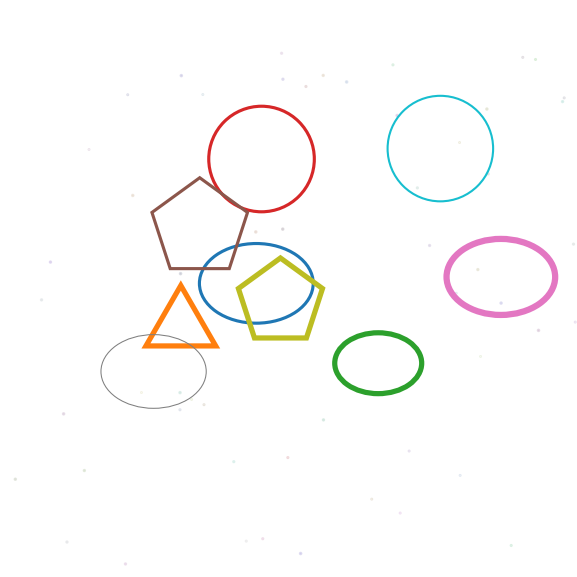[{"shape": "oval", "thickness": 1.5, "radius": 0.49, "center": [0.444, 0.508]}, {"shape": "triangle", "thickness": 2.5, "radius": 0.35, "center": [0.313, 0.435]}, {"shape": "oval", "thickness": 2.5, "radius": 0.38, "center": [0.655, 0.37]}, {"shape": "circle", "thickness": 1.5, "radius": 0.46, "center": [0.453, 0.724]}, {"shape": "pentagon", "thickness": 1.5, "radius": 0.43, "center": [0.346, 0.604]}, {"shape": "oval", "thickness": 3, "radius": 0.47, "center": [0.867, 0.52]}, {"shape": "oval", "thickness": 0.5, "radius": 0.46, "center": [0.266, 0.356]}, {"shape": "pentagon", "thickness": 2.5, "radius": 0.38, "center": [0.486, 0.476]}, {"shape": "circle", "thickness": 1, "radius": 0.46, "center": [0.763, 0.742]}]